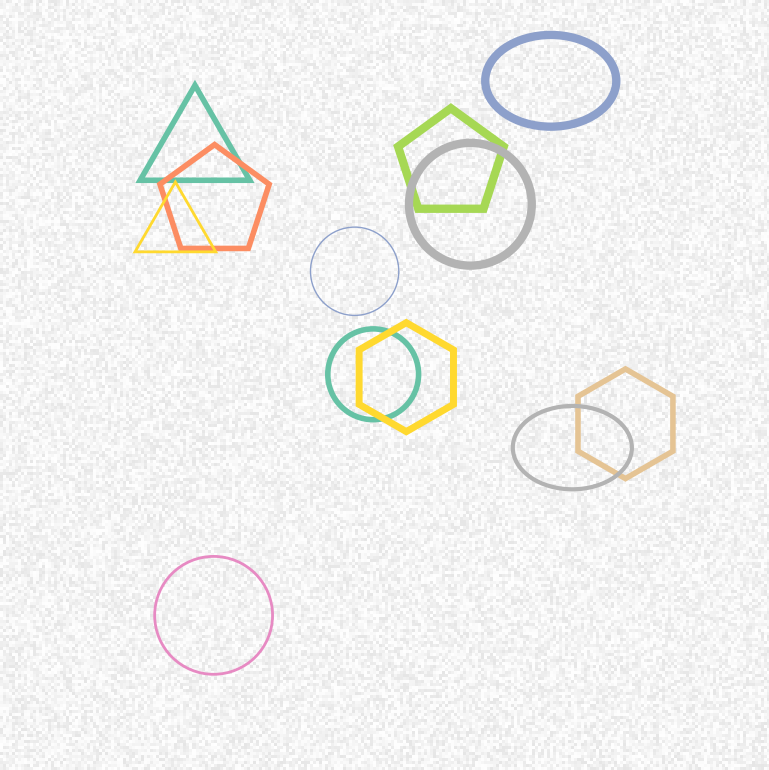[{"shape": "triangle", "thickness": 2, "radius": 0.41, "center": [0.253, 0.807]}, {"shape": "circle", "thickness": 2, "radius": 0.29, "center": [0.485, 0.514]}, {"shape": "pentagon", "thickness": 2, "radius": 0.37, "center": [0.279, 0.738]}, {"shape": "circle", "thickness": 0.5, "radius": 0.29, "center": [0.461, 0.648]}, {"shape": "oval", "thickness": 3, "radius": 0.43, "center": [0.715, 0.895]}, {"shape": "circle", "thickness": 1, "radius": 0.38, "center": [0.277, 0.201]}, {"shape": "pentagon", "thickness": 3, "radius": 0.36, "center": [0.586, 0.787]}, {"shape": "triangle", "thickness": 1, "radius": 0.3, "center": [0.228, 0.703]}, {"shape": "hexagon", "thickness": 2.5, "radius": 0.35, "center": [0.528, 0.51]}, {"shape": "hexagon", "thickness": 2, "radius": 0.36, "center": [0.812, 0.45]}, {"shape": "circle", "thickness": 3, "radius": 0.4, "center": [0.611, 0.735]}, {"shape": "oval", "thickness": 1.5, "radius": 0.39, "center": [0.743, 0.419]}]